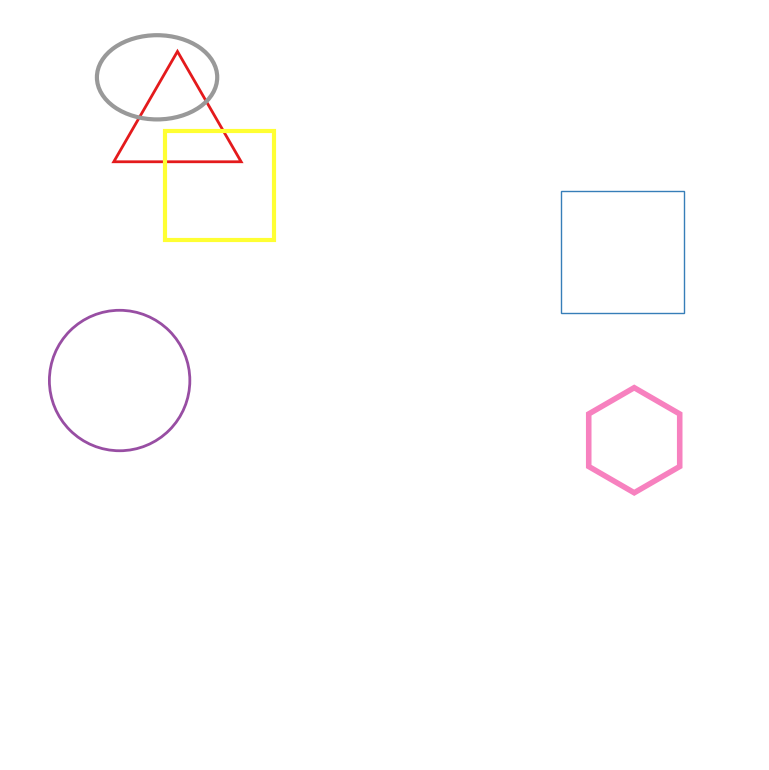[{"shape": "triangle", "thickness": 1, "radius": 0.48, "center": [0.23, 0.838]}, {"shape": "square", "thickness": 0.5, "radius": 0.4, "center": [0.808, 0.673]}, {"shape": "circle", "thickness": 1, "radius": 0.46, "center": [0.155, 0.506]}, {"shape": "square", "thickness": 1.5, "radius": 0.35, "center": [0.285, 0.759]}, {"shape": "hexagon", "thickness": 2, "radius": 0.34, "center": [0.824, 0.428]}, {"shape": "oval", "thickness": 1.5, "radius": 0.39, "center": [0.204, 0.9]}]